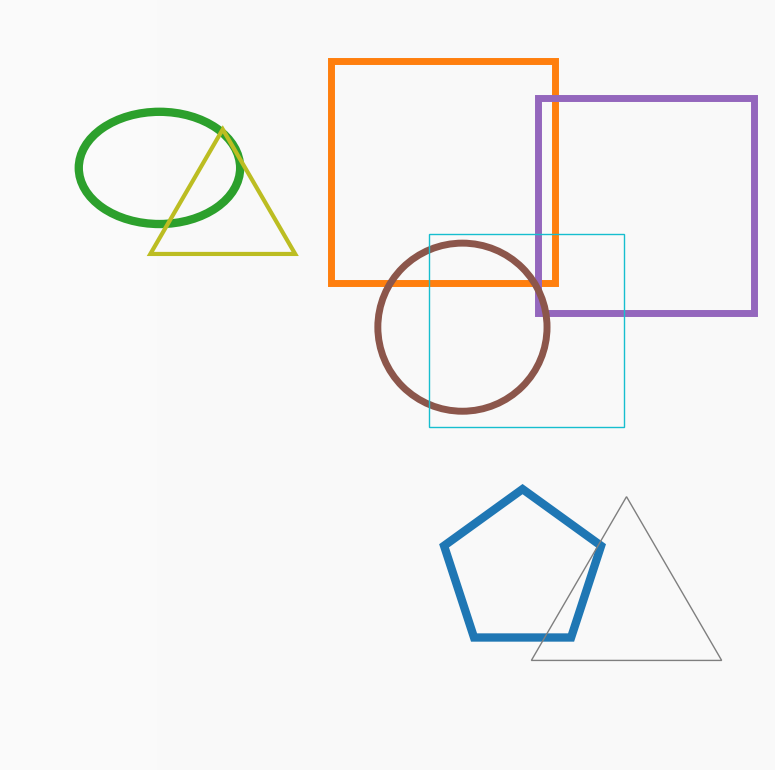[{"shape": "pentagon", "thickness": 3, "radius": 0.53, "center": [0.674, 0.258]}, {"shape": "square", "thickness": 2.5, "radius": 0.72, "center": [0.572, 0.777]}, {"shape": "oval", "thickness": 3, "radius": 0.52, "center": [0.206, 0.782]}, {"shape": "square", "thickness": 2.5, "radius": 0.7, "center": [0.834, 0.733]}, {"shape": "circle", "thickness": 2.5, "radius": 0.55, "center": [0.597, 0.575]}, {"shape": "triangle", "thickness": 0.5, "radius": 0.71, "center": [0.808, 0.213]}, {"shape": "triangle", "thickness": 1.5, "radius": 0.54, "center": [0.287, 0.724]}, {"shape": "square", "thickness": 0.5, "radius": 0.63, "center": [0.68, 0.571]}]